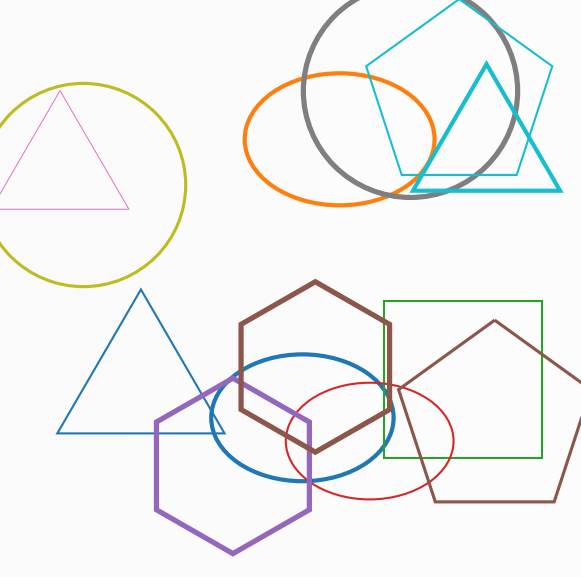[{"shape": "oval", "thickness": 2, "radius": 0.78, "center": [0.52, 0.276]}, {"shape": "triangle", "thickness": 1, "radius": 0.83, "center": [0.242, 0.332]}, {"shape": "oval", "thickness": 2, "radius": 0.82, "center": [0.584, 0.758]}, {"shape": "square", "thickness": 1, "radius": 0.68, "center": [0.796, 0.343]}, {"shape": "oval", "thickness": 1, "radius": 0.72, "center": [0.636, 0.235]}, {"shape": "hexagon", "thickness": 2.5, "radius": 0.76, "center": [0.401, 0.192]}, {"shape": "pentagon", "thickness": 1.5, "radius": 0.87, "center": [0.851, 0.271]}, {"shape": "hexagon", "thickness": 2.5, "radius": 0.74, "center": [0.543, 0.364]}, {"shape": "triangle", "thickness": 0.5, "radius": 0.68, "center": [0.103, 0.705]}, {"shape": "circle", "thickness": 2.5, "radius": 0.92, "center": [0.706, 0.842]}, {"shape": "circle", "thickness": 1.5, "radius": 0.88, "center": [0.144, 0.679]}, {"shape": "pentagon", "thickness": 1, "radius": 0.84, "center": [0.79, 0.832]}, {"shape": "triangle", "thickness": 2, "radius": 0.73, "center": [0.837, 0.742]}]